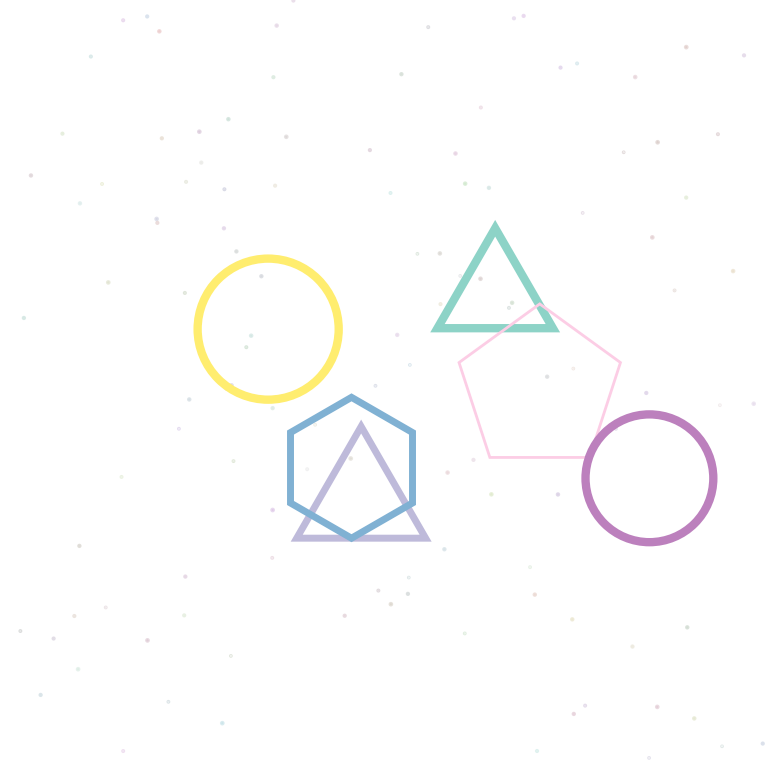[{"shape": "triangle", "thickness": 3, "radius": 0.43, "center": [0.643, 0.617]}, {"shape": "triangle", "thickness": 2.5, "radius": 0.48, "center": [0.469, 0.349]}, {"shape": "hexagon", "thickness": 2.5, "radius": 0.46, "center": [0.457, 0.393]}, {"shape": "pentagon", "thickness": 1, "radius": 0.55, "center": [0.701, 0.495]}, {"shape": "circle", "thickness": 3, "radius": 0.41, "center": [0.843, 0.379]}, {"shape": "circle", "thickness": 3, "radius": 0.46, "center": [0.348, 0.573]}]